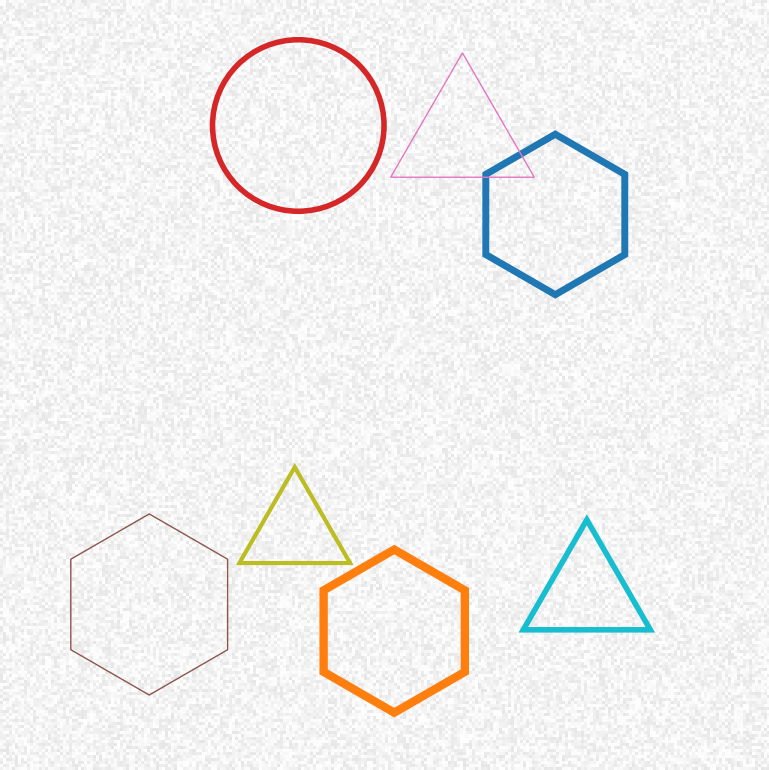[{"shape": "hexagon", "thickness": 2.5, "radius": 0.52, "center": [0.721, 0.721]}, {"shape": "hexagon", "thickness": 3, "radius": 0.53, "center": [0.512, 0.18]}, {"shape": "circle", "thickness": 2, "radius": 0.56, "center": [0.387, 0.837]}, {"shape": "hexagon", "thickness": 0.5, "radius": 0.59, "center": [0.194, 0.215]}, {"shape": "triangle", "thickness": 0.5, "radius": 0.54, "center": [0.601, 0.824]}, {"shape": "triangle", "thickness": 1.5, "radius": 0.42, "center": [0.383, 0.31]}, {"shape": "triangle", "thickness": 2, "radius": 0.48, "center": [0.762, 0.23]}]